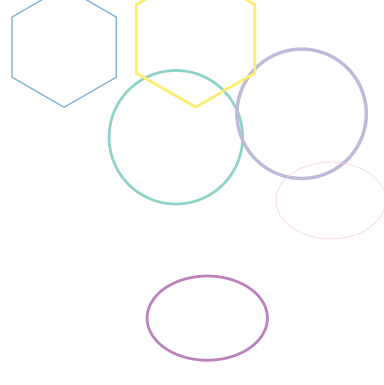[{"shape": "circle", "thickness": 2, "radius": 0.87, "center": [0.457, 0.644]}, {"shape": "circle", "thickness": 2.5, "radius": 0.84, "center": [0.783, 0.704]}, {"shape": "hexagon", "thickness": 1, "radius": 0.78, "center": [0.167, 0.878]}, {"shape": "oval", "thickness": 0.5, "radius": 0.71, "center": [0.859, 0.479]}, {"shape": "oval", "thickness": 2, "radius": 0.78, "center": [0.538, 0.174]}, {"shape": "hexagon", "thickness": 2, "radius": 0.89, "center": [0.508, 0.899]}]